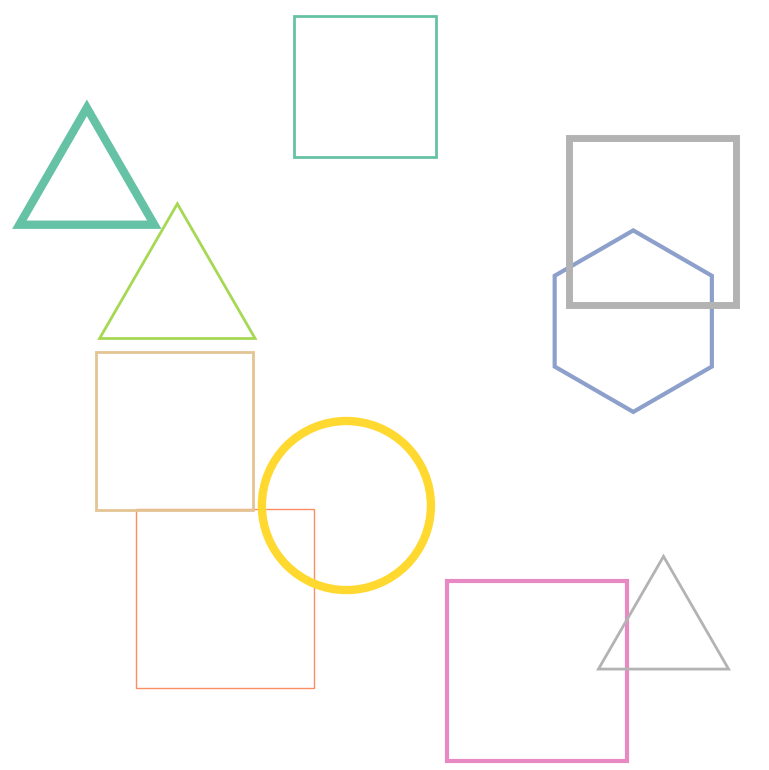[{"shape": "triangle", "thickness": 3, "radius": 0.51, "center": [0.113, 0.759]}, {"shape": "square", "thickness": 1, "radius": 0.46, "center": [0.474, 0.888]}, {"shape": "square", "thickness": 0.5, "radius": 0.58, "center": [0.292, 0.223]}, {"shape": "hexagon", "thickness": 1.5, "radius": 0.59, "center": [0.822, 0.583]}, {"shape": "square", "thickness": 1.5, "radius": 0.58, "center": [0.698, 0.128]}, {"shape": "triangle", "thickness": 1, "radius": 0.58, "center": [0.23, 0.619]}, {"shape": "circle", "thickness": 3, "radius": 0.55, "center": [0.45, 0.343]}, {"shape": "square", "thickness": 1, "radius": 0.51, "center": [0.227, 0.44]}, {"shape": "triangle", "thickness": 1, "radius": 0.49, "center": [0.862, 0.18]}, {"shape": "square", "thickness": 2.5, "radius": 0.54, "center": [0.847, 0.712]}]